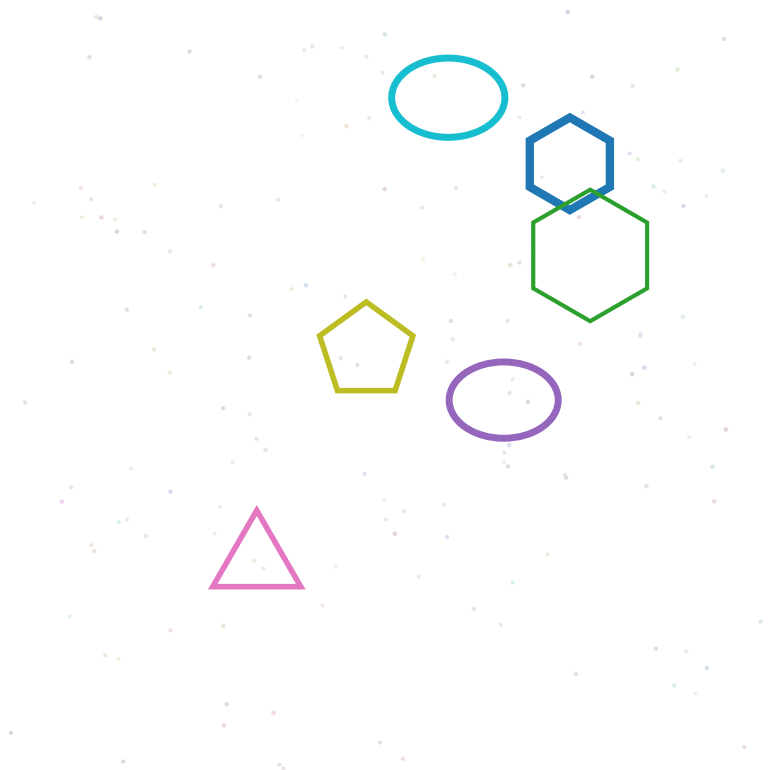[{"shape": "hexagon", "thickness": 3, "radius": 0.3, "center": [0.74, 0.787]}, {"shape": "hexagon", "thickness": 1.5, "radius": 0.43, "center": [0.766, 0.668]}, {"shape": "oval", "thickness": 2.5, "radius": 0.35, "center": [0.654, 0.48]}, {"shape": "triangle", "thickness": 2, "radius": 0.33, "center": [0.333, 0.271]}, {"shape": "pentagon", "thickness": 2, "radius": 0.32, "center": [0.476, 0.544]}, {"shape": "oval", "thickness": 2.5, "radius": 0.37, "center": [0.582, 0.873]}]